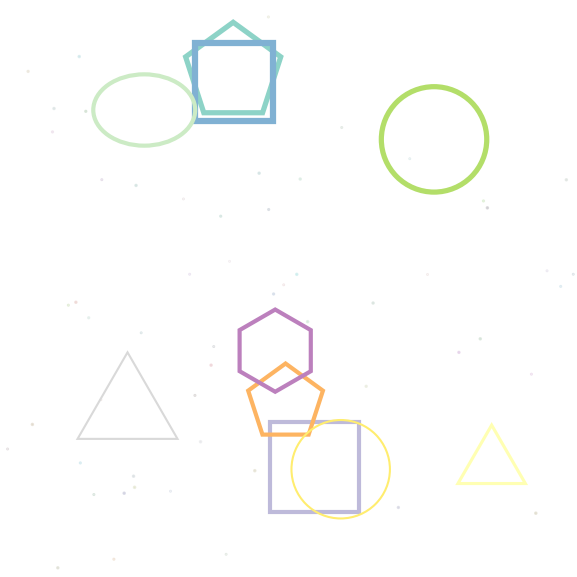[{"shape": "pentagon", "thickness": 2.5, "radius": 0.43, "center": [0.404, 0.874]}, {"shape": "triangle", "thickness": 1.5, "radius": 0.34, "center": [0.851, 0.196]}, {"shape": "square", "thickness": 2, "radius": 0.39, "center": [0.545, 0.191]}, {"shape": "square", "thickness": 3, "radius": 0.34, "center": [0.405, 0.857]}, {"shape": "pentagon", "thickness": 2, "radius": 0.34, "center": [0.494, 0.302]}, {"shape": "circle", "thickness": 2.5, "radius": 0.46, "center": [0.752, 0.758]}, {"shape": "triangle", "thickness": 1, "radius": 0.5, "center": [0.221, 0.289]}, {"shape": "hexagon", "thickness": 2, "radius": 0.36, "center": [0.477, 0.392]}, {"shape": "oval", "thickness": 2, "radius": 0.44, "center": [0.25, 0.809]}, {"shape": "circle", "thickness": 1, "radius": 0.43, "center": [0.59, 0.187]}]